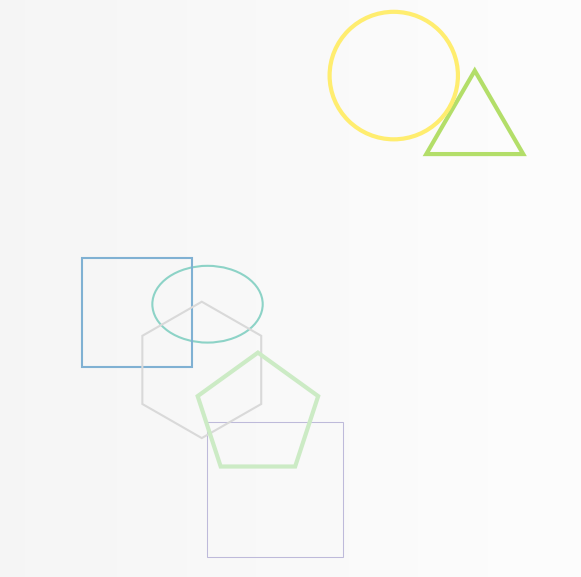[{"shape": "oval", "thickness": 1, "radius": 0.47, "center": [0.357, 0.472]}, {"shape": "square", "thickness": 0.5, "radius": 0.58, "center": [0.473, 0.152]}, {"shape": "square", "thickness": 1, "radius": 0.47, "center": [0.236, 0.458]}, {"shape": "triangle", "thickness": 2, "radius": 0.48, "center": [0.817, 0.78]}, {"shape": "hexagon", "thickness": 1, "radius": 0.59, "center": [0.347, 0.359]}, {"shape": "pentagon", "thickness": 2, "radius": 0.55, "center": [0.444, 0.28]}, {"shape": "circle", "thickness": 2, "radius": 0.55, "center": [0.677, 0.868]}]